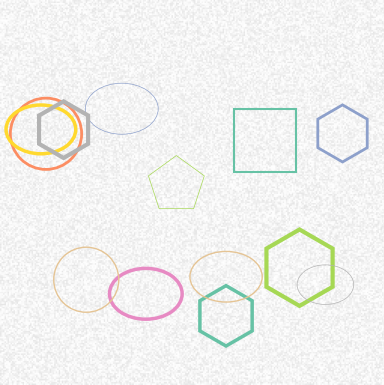[{"shape": "square", "thickness": 1.5, "radius": 0.4, "center": [0.688, 0.635]}, {"shape": "hexagon", "thickness": 2.5, "radius": 0.39, "center": [0.587, 0.18]}, {"shape": "circle", "thickness": 2, "radius": 0.46, "center": [0.119, 0.653]}, {"shape": "hexagon", "thickness": 2, "radius": 0.37, "center": [0.89, 0.653]}, {"shape": "oval", "thickness": 0.5, "radius": 0.47, "center": [0.316, 0.718]}, {"shape": "oval", "thickness": 2.5, "radius": 0.47, "center": [0.379, 0.237]}, {"shape": "hexagon", "thickness": 3, "radius": 0.5, "center": [0.778, 0.305]}, {"shape": "pentagon", "thickness": 0.5, "radius": 0.38, "center": [0.458, 0.52]}, {"shape": "oval", "thickness": 2.5, "radius": 0.45, "center": [0.106, 0.664]}, {"shape": "circle", "thickness": 1, "radius": 0.42, "center": [0.224, 0.273]}, {"shape": "oval", "thickness": 1, "radius": 0.47, "center": [0.587, 0.281]}, {"shape": "oval", "thickness": 0.5, "radius": 0.37, "center": [0.845, 0.261]}, {"shape": "hexagon", "thickness": 3, "radius": 0.37, "center": [0.165, 0.663]}]